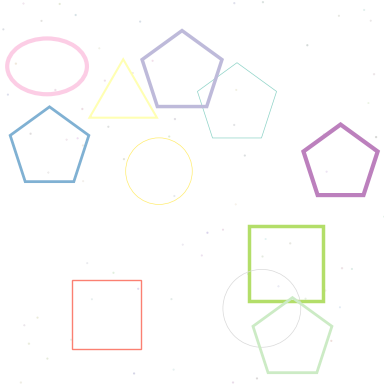[{"shape": "pentagon", "thickness": 0.5, "radius": 0.54, "center": [0.616, 0.729]}, {"shape": "triangle", "thickness": 1.5, "radius": 0.51, "center": [0.32, 0.745]}, {"shape": "pentagon", "thickness": 2.5, "radius": 0.55, "center": [0.473, 0.811]}, {"shape": "square", "thickness": 1, "radius": 0.45, "center": [0.277, 0.183]}, {"shape": "pentagon", "thickness": 2, "radius": 0.54, "center": [0.129, 0.615]}, {"shape": "square", "thickness": 2.5, "radius": 0.48, "center": [0.743, 0.316]}, {"shape": "oval", "thickness": 3, "radius": 0.52, "center": [0.122, 0.828]}, {"shape": "circle", "thickness": 0.5, "radius": 0.51, "center": [0.68, 0.199]}, {"shape": "pentagon", "thickness": 3, "radius": 0.51, "center": [0.885, 0.575]}, {"shape": "pentagon", "thickness": 2, "radius": 0.54, "center": [0.76, 0.119]}, {"shape": "circle", "thickness": 0.5, "radius": 0.43, "center": [0.413, 0.555]}]